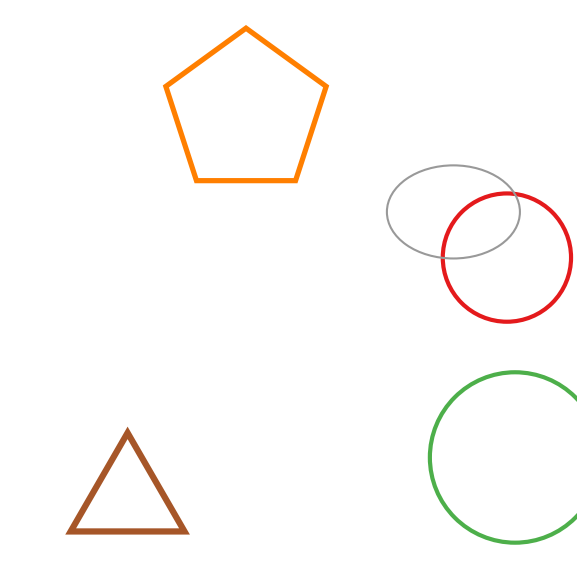[{"shape": "circle", "thickness": 2, "radius": 0.56, "center": [0.878, 0.553]}, {"shape": "circle", "thickness": 2, "radius": 0.74, "center": [0.892, 0.207]}, {"shape": "pentagon", "thickness": 2.5, "radius": 0.73, "center": [0.426, 0.804]}, {"shape": "triangle", "thickness": 3, "radius": 0.57, "center": [0.221, 0.136]}, {"shape": "oval", "thickness": 1, "radius": 0.58, "center": [0.785, 0.632]}]